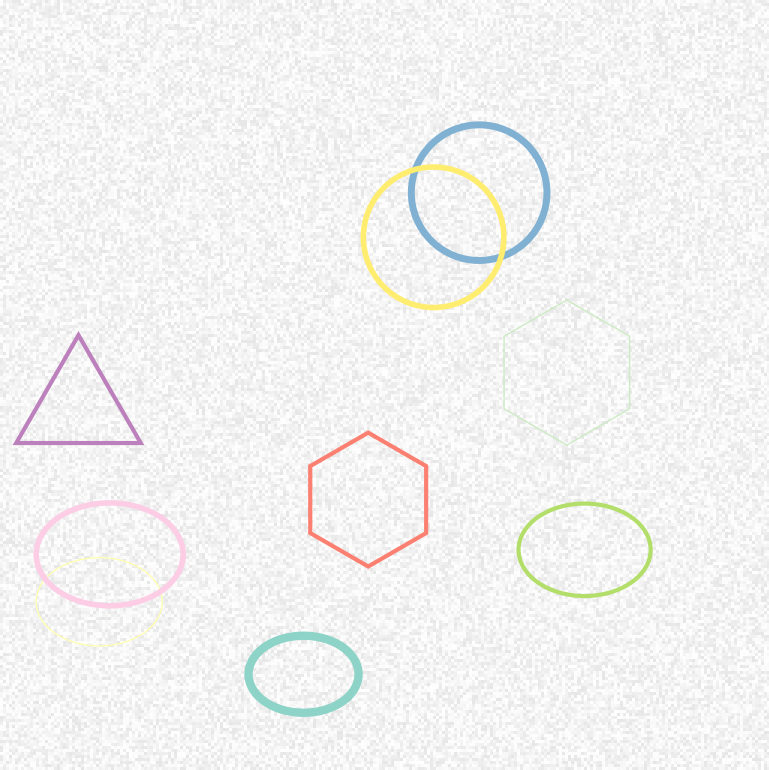[{"shape": "oval", "thickness": 3, "radius": 0.36, "center": [0.394, 0.124]}, {"shape": "oval", "thickness": 0.5, "radius": 0.41, "center": [0.129, 0.218]}, {"shape": "hexagon", "thickness": 1.5, "radius": 0.43, "center": [0.478, 0.351]}, {"shape": "circle", "thickness": 2.5, "radius": 0.44, "center": [0.622, 0.75]}, {"shape": "oval", "thickness": 1.5, "radius": 0.43, "center": [0.759, 0.286]}, {"shape": "oval", "thickness": 2, "radius": 0.48, "center": [0.142, 0.28]}, {"shape": "triangle", "thickness": 1.5, "radius": 0.47, "center": [0.102, 0.471]}, {"shape": "hexagon", "thickness": 0.5, "radius": 0.47, "center": [0.736, 0.516]}, {"shape": "circle", "thickness": 2, "radius": 0.46, "center": [0.563, 0.692]}]